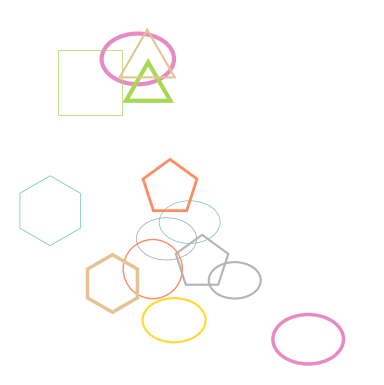[{"shape": "oval", "thickness": 0.5, "radius": 0.4, "center": [0.493, 0.423]}, {"shape": "hexagon", "thickness": 0.5, "radius": 0.45, "center": [0.13, 0.453]}, {"shape": "pentagon", "thickness": 2, "radius": 0.37, "center": [0.442, 0.512]}, {"shape": "circle", "thickness": 1, "radius": 0.38, "center": [0.397, 0.301]}, {"shape": "oval", "thickness": 0.5, "radius": 0.39, "center": [0.432, 0.38]}, {"shape": "oval", "thickness": 3, "radius": 0.47, "center": [0.358, 0.847]}, {"shape": "oval", "thickness": 2.5, "radius": 0.46, "center": [0.801, 0.119]}, {"shape": "triangle", "thickness": 3, "radius": 0.33, "center": [0.385, 0.772]}, {"shape": "square", "thickness": 0.5, "radius": 0.42, "center": [0.233, 0.786]}, {"shape": "oval", "thickness": 1.5, "radius": 0.41, "center": [0.452, 0.168]}, {"shape": "triangle", "thickness": 1.5, "radius": 0.41, "center": [0.382, 0.84]}, {"shape": "hexagon", "thickness": 2.5, "radius": 0.37, "center": [0.292, 0.264]}, {"shape": "oval", "thickness": 1.5, "radius": 0.34, "center": [0.61, 0.272]}, {"shape": "pentagon", "thickness": 1.5, "radius": 0.36, "center": [0.525, 0.318]}]